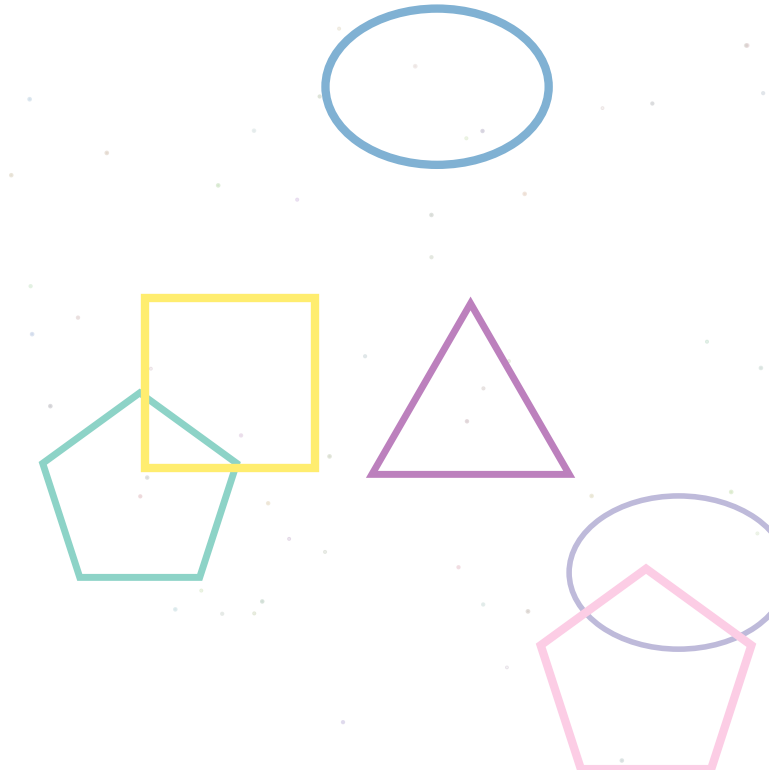[{"shape": "pentagon", "thickness": 2.5, "radius": 0.66, "center": [0.181, 0.357]}, {"shape": "oval", "thickness": 2, "radius": 0.71, "center": [0.881, 0.256]}, {"shape": "oval", "thickness": 3, "radius": 0.72, "center": [0.568, 0.887]}, {"shape": "pentagon", "thickness": 3, "radius": 0.72, "center": [0.839, 0.118]}, {"shape": "triangle", "thickness": 2.5, "radius": 0.74, "center": [0.611, 0.458]}, {"shape": "square", "thickness": 3, "radius": 0.55, "center": [0.298, 0.502]}]